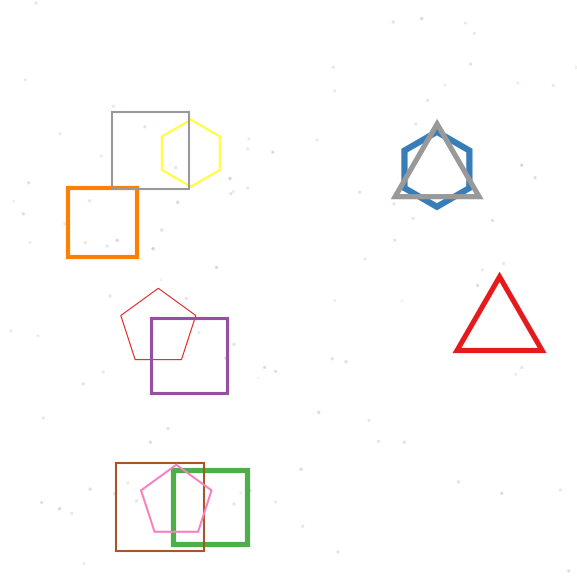[{"shape": "triangle", "thickness": 2.5, "radius": 0.43, "center": [0.865, 0.435]}, {"shape": "pentagon", "thickness": 0.5, "radius": 0.34, "center": [0.274, 0.432]}, {"shape": "hexagon", "thickness": 3, "radius": 0.32, "center": [0.757, 0.706]}, {"shape": "square", "thickness": 2.5, "radius": 0.32, "center": [0.363, 0.122]}, {"shape": "square", "thickness": 1.5, "radius": 0.33, "center": [0.327, 0.384]}, {"shape": "square", "thickness": 2, "radius": 0.3, "center": [0.178, 0.613]}, {"shape": "hexagon", "thickness": 1, "radius": 0.29, "center": [0.33, 0.734]}, {"shape": "square", "thickness": 1, "radius": 0.38, "center": [0.277, 0.121]}, {"shape": "pentagon", "thickness": 1, "radius": 0.32, "center": [0.305, 0.13]}, {"shape": "triangle", "thickness": 2.5, "radius": 0.42, "center": [0.757, 0.701]}, {"shape": "square", "thickness": 1, "radius": 0.33, "center": [0.26, 0.738]}]